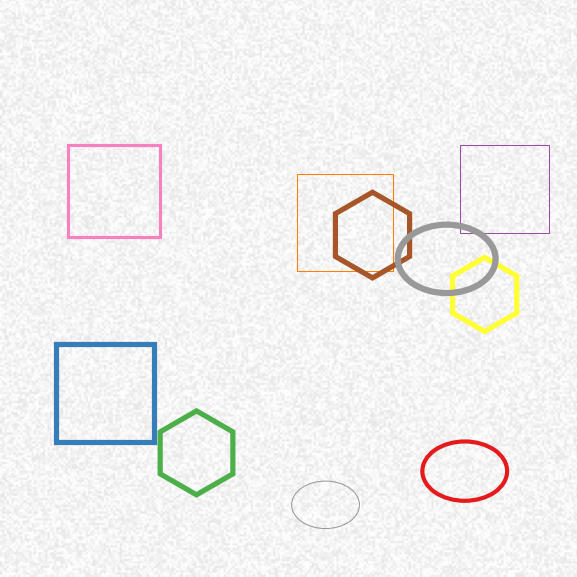[{"shape": "oval", "thickness": 2, "radius": 0.37, "center": [0.805, 0.183]}, {"shape": "square", "thickness": 2.5, "radius": 0.42, "center": [0.182, 0.319]}, {"shape": "hexagon", "thickness": 2.5, "radius": 0.36, "center": [0.34, 0.215]}, {"shape": "square", "thickness": 0.5, "radius": 0.38, "center": [0.873, 0.672]}, {"shape": "square", "thickness": 0.5, "radius": 0.42, "center": [0.597, 0.613]}, {"shape": "hexagon", "thickness": 2.5, "radius": 0.32, "center": [0.839, 0.489]}, {"shape": "hexagon", "thickness": 2.5, "radius": 0.37, "center": [0.645, 0.592]}, {"shape": "square", "thickness": 1.5, "radius": 0.4, "center": [0.197, 0.669]}, {"shape": "oval", "thickness": 0.5, "radius": 0.29, "center": [0.564, 0.125]}, {"shape": "oval", "thickness": 3, "radius": 0.42, "center": [0.773, 0.551]}]